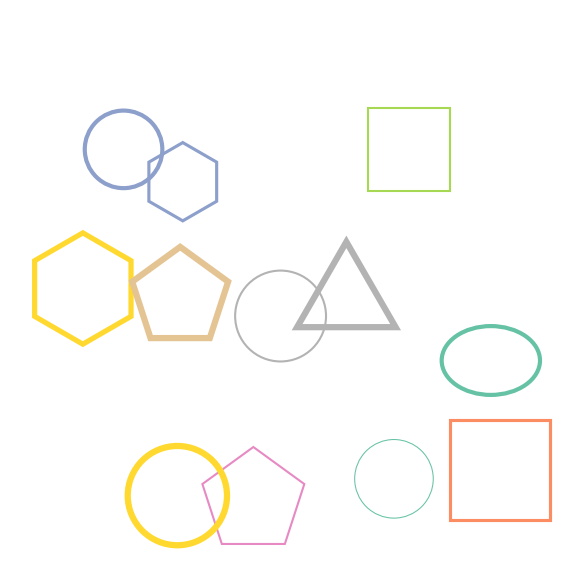[{"shape": "circle", "thickness": 0.5, "radius": 0.34, "center": [0.682, 0.17]}, {"shape": "oval", "thickness": 2, "radius": 0.43, "center": [0.85, 0.375]}, {"shape": "square", "thickness": 1.5, "radius": 0.44, "center": [0.866, 0.186]}, {"shape": "circle", "thickness": 2, "radius": 0.34, "center": [0.214, 0.74]}, {"shape": "hexagon", "thickness": 1.5, "radius": 0.34, "center": [0.316, 0.684]}, {"shape": "pentagon", "thickness": 1, "radius": 0.46, "center": [0.439, 0.132]}, {"shape": "square", "thickness": 1, "radius": 0.36, "center": [0.708, 0.74]}, {"shape": "hexagon", "thickness": 2.5, "radius": 0.48, "center": [0.143, 0.5]}, {"shape": "circle", "thickness": 3, "radius": 0.43, "center": [0.307, 0.141]}, {"shape": "pentagon", "thickness": 3, "radius": 0.44, "center": [0.312, 0.484]}, {"shape": "circle", "thickness": 1, "radius": 0.39, "center": [0.486, 0.452]}, {"shape": "triangle", "thickness": 3, "radius": 0.49, "center": [0.6, 0.482]}]